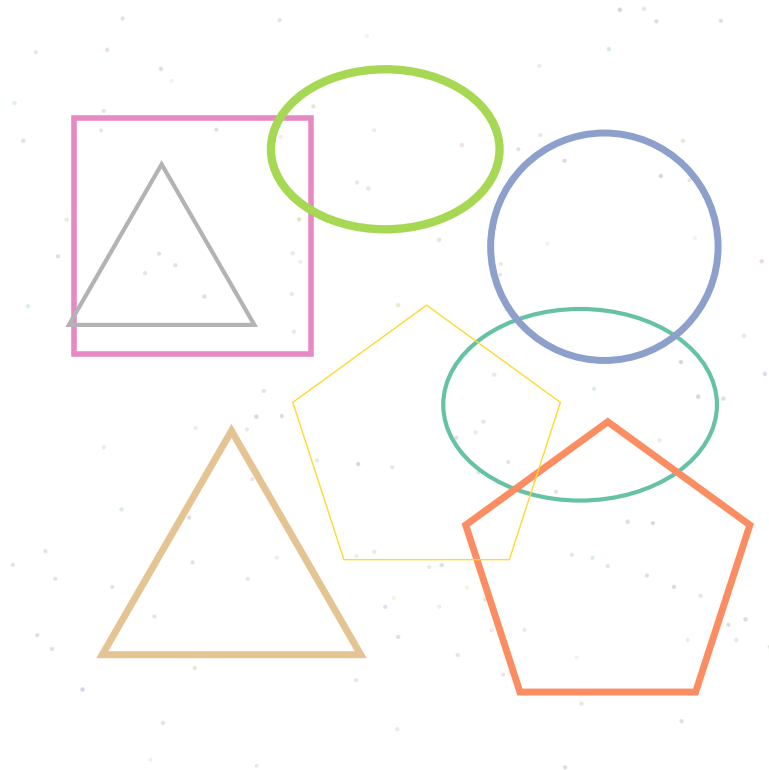[{"shape": "oval", "thickness": 1.5, "radius": 0.89, "center": [0.753, 0.474]}, {"shape": "pentagon", "thickness": 2.5, "radius": 0.97, "center": [0.789, 0.258]}, {"shape": "circle", "thickness": 2.5, "radius": 0.74, "center": [0.785, 0.68]}, {"shape": "square", "thickness": 2, "radius": 0.77, "center": [0.25, 0.694]}, {"shape": "oval", "thickness": 3, "radius": 0.74, "center": [0.5, 0.806]}, {"shape": "pentagon", "thickness": 0.5, "radius": 0.91, "center": [0.554, 0.421]}, {"shape": "triangle", "thickness": 2.5, "radius": 0.97, "center": [0.301, 0.247]}, {"shape": "triangle", "thickness": 1.5, "radius": 0.7, "center": [0.21, 0.648]}]